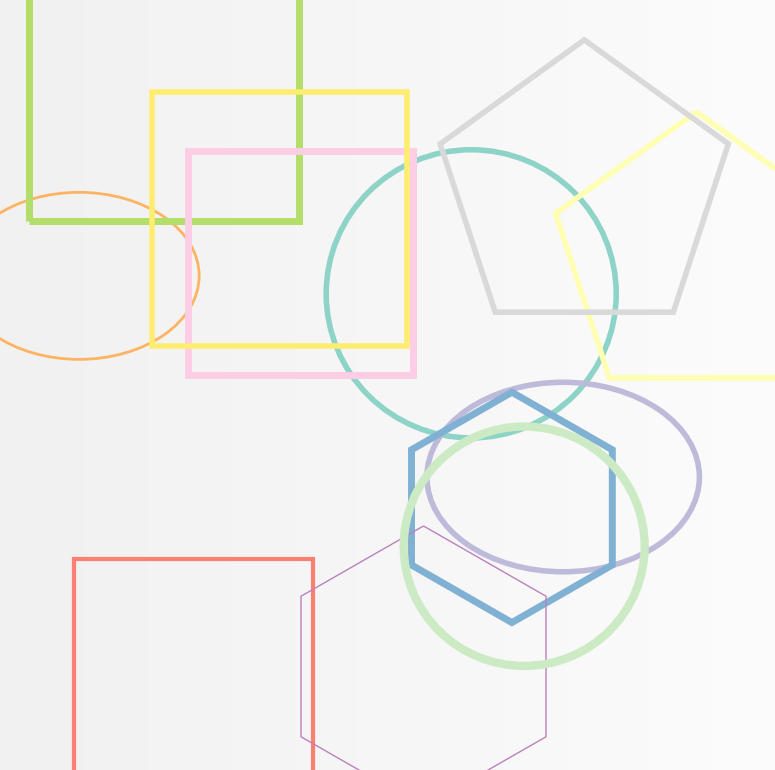[{"shape": "circle", "thickness": 2, "radius": 0.94, "center": [0.608, 0.618]}, {"shape": "pentagon", "thickness": 2, "radius": 0.96, "center": [0.899, 0.664]}, {"shape": "oval", "thickness": 2, "radius": 0.88, "center": [0.727, 0.38]}, {"shape": "square", "thickness": 1.5, "radius": 0.77, "center": [0.249, 0.12]}, {"shape": "hexagon", "thickness": 2.5, "radius": 0.75, "center": [0.661, 0.341]}, {"shape": "oval", "thickness": 1, "radius": 0.77, "center": [0.102, 0.642]}, {"shape": "square", "thickness": 2.5, "radius": 0.87, "center": [0.212, 0.887]}, {"shape": "square", "thickness": 2.5, "radius": 0.73, "center": [0.388, 0.658]}, {"shape": "pentagon", "thickness": 2, "radius": 0.98, "center": [0.754, 0.753]}, {"shape": "hexagon", "thickness": 0.5, "radius": 0.91, "center": [0.546, 0.134]}, {"shape": "circle", "thickness": 3, "radius": 0.78, "center": [0.676, 0.291]}, {"shape": "square", "thickness": 2, "radius": 0.82, "center": [0.36, 0.716]}]